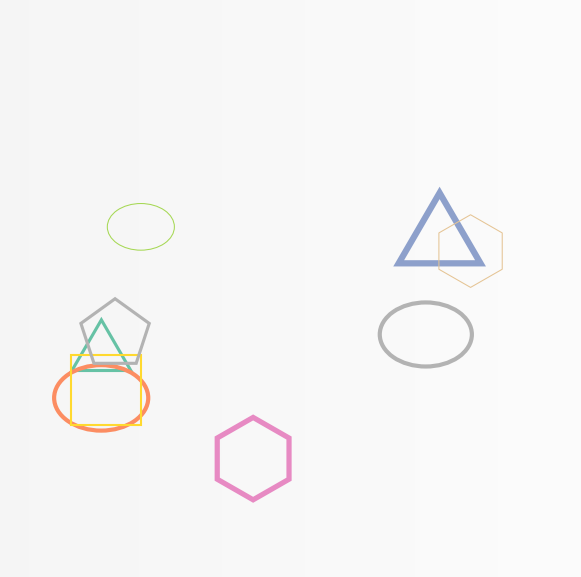[{"shape": "triangle", "thickness": 1.5, "radius": 0.29, "center": [0.174, 0.387]}, {"shape": "oval", "thickness": 2, "radius": 0.4, "center": [0.174, 0.31]}, {"shape": "triangle", "thickness": 3, "radius": 0.41, "center": [0.756, 0.584]}, {"shape": "hexagon", "thickness": 2.5, "radius": 0.36, "center": [0.435, 0.205]}, {"shape": "oval", "thickness": 0.5, "radius": 0.29, "center": [0.242, 0.606]}, {"shape": "square", "thickness": 1, "radius": 0.3, "center": [0.182, 0.324]}, {"shape": "hexagon", "thickness": 0.5, "radius": 0.31, "center": [0.81, 0.564]}, {"shape": "oval", "thickness": 2, "radius": 0.4, "center": [0.733, 0.42]}, {"shape": "pentagon", "thickness": 1.5, "radius": 0.31, "center": [0.198, 0.42]}]